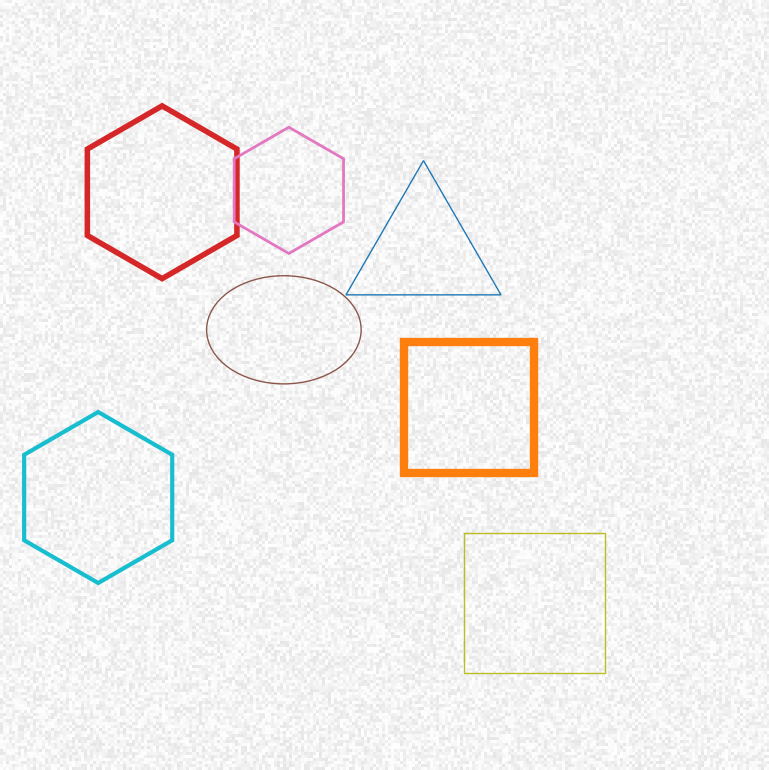[{"shape": "triangle", "thickness": 0.5, "radius": 0.58, "center": [0.55, 0.675]}, {"shape": "square", "thickness": 3, "radius": 0.42, "center": [0.609, 0.471]}, {"shape": "hexagon", "thickness": 2, "radius": 0.56, "center": [0.211, 0.75]}, {"shape": "oval", "thickness": 0.5, "radius": 0.5, "center": [0.369, 0.572]}, {"shape": "hexagon", "thickness": 1, "radius": 0.41, "center": [0.375, 0.753]}, {"shape": "square", "thickness": 0.5, "radius": 0.46, "center": [0.694, 0.217]}, {"shape": "hexagon", "thickness": 1.5, "radius": 0.56, "center": [0.128, 0.354]}]